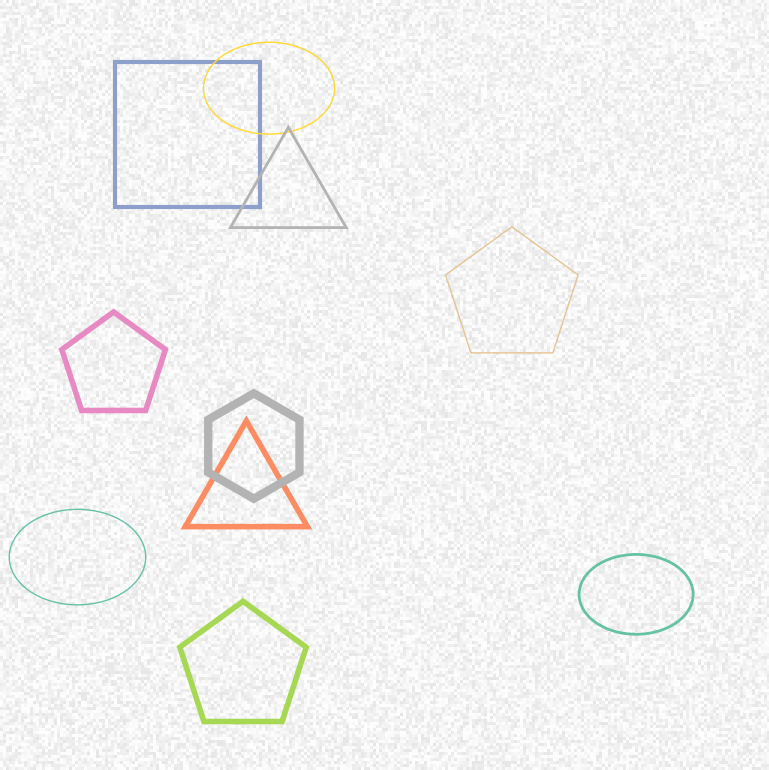[{"shape": "oval", "thickness": 1, "radius": 0.37, "center": [0.826, 0.228]}, {"shape": "oval", "thickness": 0.5, "radius": 0.44, "center": [0.101, 0.277]}, {"shape": "triangle", "thickness": 2, "radius": 0.46, "center": [0.32, 0.362]}, {"shape": "square", "thickness": 1.5, "radius": 0.47, "center": [0.244, 0.825]}, {"shape": "pentagon", "thickness": 2, "radius": 0.35, "center": [0.148, 0.524]}, {"shape": "pentagon", "thickness": 2, "radius": 0.43, "center": [0.316, 0.133]}, {"shape": "oval", "thickness": 0.5, "radius": 0.43, "center": [0.349, 0.885]}, {"shape": "pentagon", "thickness": 0.5, "radius": 0.45, "center": [0.665, 0.615]}, {"shape": "hexagon", "thickness": 3, "radius": 0.34, "center": [0.33, 0.421]}, {"shape": "triangle", "thickness": 1, "radius": 0.43, "center": [0.374, 0.748]}]